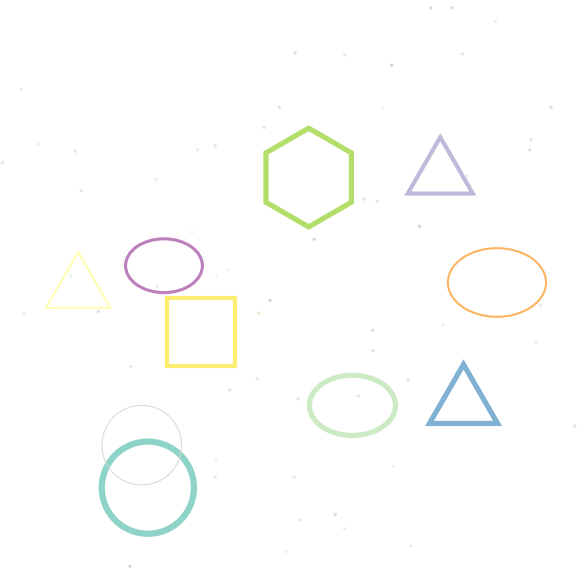[{"shape": "circle", "thickness": 3, "radius": 0.4, "center": [0.256, 0.155]}, {"shape": "triangle", "thickness": 1, "radius": 0.32, "center": [0.135, 0.498]}, {"shape": "triangle", "thickness": 2, "radius": 0.33, "center": [0.762, 0.697]}, {"shape": "triangle", "thickness": 2.5, "radius": 0.34, "center": [0.803, 0.3]}, {"shape": "oval", "thickness": 1, "radius": 0.42, "center": [0.861, 0.51]}, {"shape": "hexagon", "thickness": 2.5, "radius": 0.43, "center": [0.535, 0.692]}, {"shape": "circle", "thickness": 0.5, "radius": 0.34, "center": [0.246, 0.228]}, {"shape": "oval", "thickness": 1.5, "radius": 0.33, "center": [0.284, 0.539]}, {"shape": "oval", "thickness": 2.5, "radius": 0.37, "center": [0.61, 0.297]}, {"shape": "square", "thickness": 2, "radius": 0.29, "center": [0.348, 0.424]}]